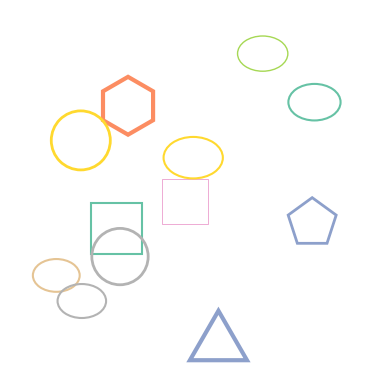[{"shape": "square", "thickness": 1.5, "radius": 0.33, "center": [0.302, 0.406]}, {"shape": "oval", "thickness": 1.5, "radius": 0.34, "center": [0.817, 0.735]}, {"shape": "hexagon", "thickness": 3, "radius": 0.38, "center": [0.333, 0.725]}, {"shape": "pentagon", "thickness": 2, "radius": 0.33, "center": [0.811, 0.421]}, {"shape": "triangle", "thickness": 3, "radius": 0.43, "center": [0.567, 0.107]}, {"shape": "square", "thickness": 0.5, "radius": 0.3, "center": [0.481, 0.477]}, {"shape": "oval", "thickness": 1, "radius": 0.33, "center": [0.682, 0.861]}, {"shape": "circle", "thickness": 2, "radius": 0.38, "center": [0.21, 0.635]}, {"shape": "oval", "thickness": 1.5, "radius": 0.38, "center": [0.502, 0.59]}, {"shape": "oval", "thickness": 1.5, "radius": 0.3, "center": [0.146, 0.285]}, {"shape": "oval", "thickness": 1.5, "radius": 0.32, "center": [0.213, 0.218]}, {"shape": "circle", "thickness": 2, "radius": 0.37, "center": [0.312, 0.334]}]